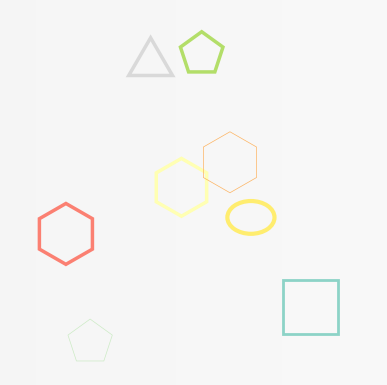[{"shape": "square", "thickness": 2, "radius": 0.35, "center": [0.801, 0.203]}, {"shape": "hexagon", "thickness": 2.5, "radius": 0.38, "center": [0.468, 0.513]}, {"shape": "hexagon", "thickness": 2.5, "radius": 0.4, "center": [0.17, 0.392]}, {"shape": "hexagon", "thickness": 0.5, "radius": 0.4, "center": [0.593, 0.579]}, {"shape": "pentagon", "thickness": 2.5, "radius": 0.29, "center": [0.521, 0.86]}, {"shape": "triangle", "thickness": 2.5, "radius": 0.33, "center": [0.389, 0.837]}, {"shape": "pentagon", "thickness": 0.5, "radius": 0.3, "center": [0.233, 0.111]}, {"shape": "oval", "thickness": 3, "radius": 0.3, "center": [0.648, 0.435]}]